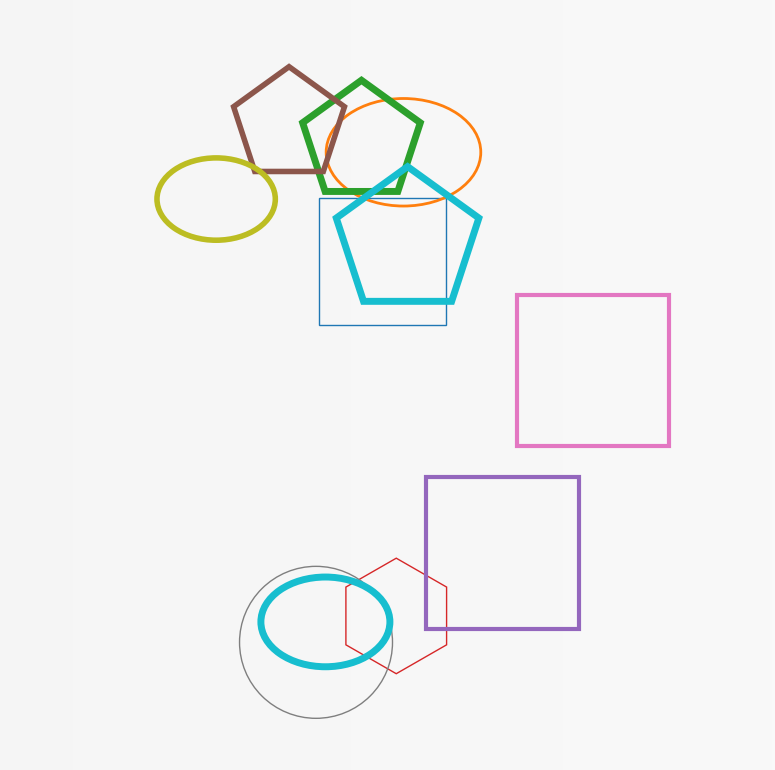[{"shape": "square", "thickness": 0.5, "radius": 0.41, "center": [0.494, 0.66]}, {"shape": "oval", "thickness": 1, "radius": 0.5, "center": [0.521, 0.802]}, {"shape": "pentagon", "thickness": 2.5, "radius": 0.4, "center": [0.466, 0.816]}, {"shape": "hexagon", "thickness": 0.5, "radius": 0.38, "center": [0.511, 0.2]}, {"shape": "square", "thickness": 1.5, "radius": 0.49, "center": [0.648, 0.282]}, {"shape": "pentagon", "thickness": 2, "radius": 0.38, "center": [0.373, 0.838]}, {"shape": "square", "thickness": 1.5, "radius": 0.49, "center": [0.765, 0.518]}, {"shape": "circle", "thickness": 0.5, "radius": 0.49, "center": [0.408, 0.166]}, {"shape": "oval", "thickness": 2, "radius": 0.38, "center": [0.279, 0.741]}, {"shape": "oval", "thickness": 2.5, "radius": 0.42, "center": [0.42, 0.192]}, {"shape": "pentagon", "thickness": 2.5, "radius": 0.48, "center": [0.526, 0.687]}]